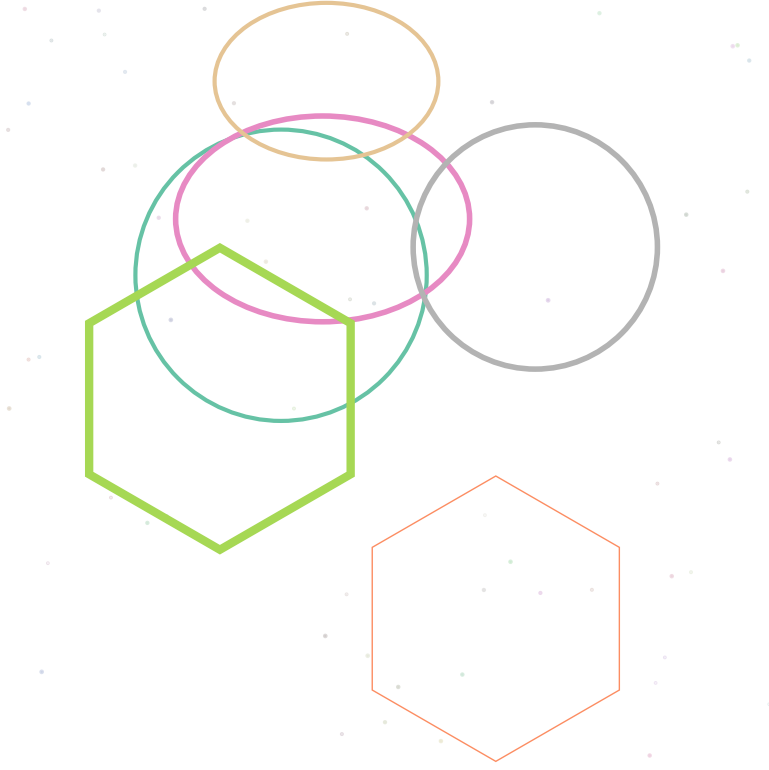[{"shape": "circle", "thickness": 1.5, "radius": 0.95, "center": [0.365, 0.643]}, {"shape": "hexagon", "thickness": 0.5, "radius": 0.93, "center": [0.644, 0.197]}, {"shape": "oval", "thickness": 2, "radius": 0.95, "center": [0.419, 0.716]}, {"shape": "hexagon", "thickness": 3, "radius": 0.98, "center": [0.286, 0.482]}, {"shape": "oval", "thickness": 1.5, "radius": 0.73, "center": [0.424, 0.895]}, {"shape": "circle", "thickness": 2, "radius": 0.79, "center": [0.695, 0.679]}]